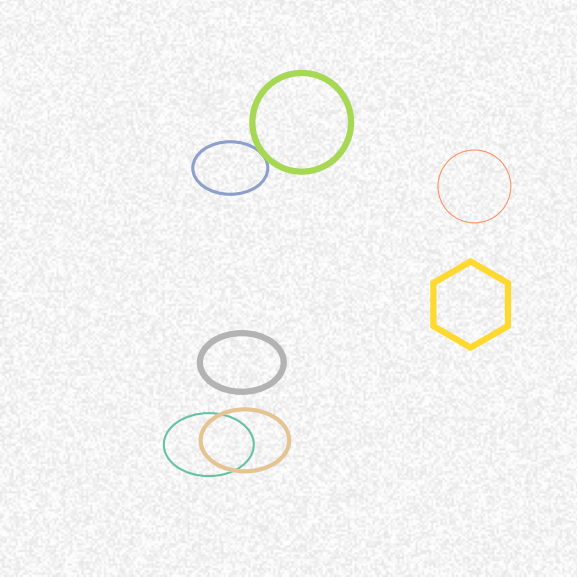[{"shape": "oval", "thickness": 1, "radius": 0.39, "center": [0.362, 0.229]}, {"shape": "circle", "thickness": 0.5, "radius": 0.32, "center": [0.821, 0.676]}, {"shape": "oval", "thickness": 1.5, "radius": 0.32, "center": [0.399, 0.708]}, {"shape": "circle", "thickness": 3, "radius": 0.43, "center": [0.522, 0.787]}, {"shape": "hexagon", "thickness": 3, "radius": 0.37, "center": [0.815, 0.472]}, {"shape": "oval", "thickness": 2, "radius": 0.38, "center": [0.424, 0.237]}, {"shape": "oval", "thickness": 3, "radius": 0.36, "center": [0.419, 0.371]}]